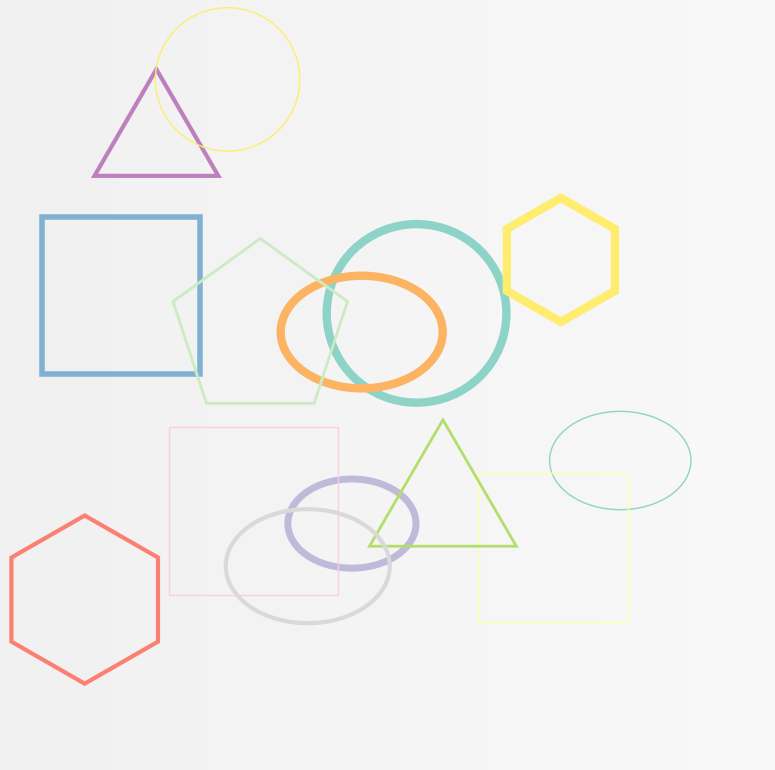[{"shape": "circle", "thickness": 3, "radius": 0.58, "center": [0.537, 0.593]}, {"shape": "oval", "thickness": 0.5, "radius": 0.46, "center": [0.8, 0.402]}, {"shape": "square", "thickness": 0.5, "radius": 0.48, "center": [0.714, 0.289]}, {"shape": "oval", "thickness": 2.5, "radius": 0.41, "center": [0.454, 0.32]}, {"shape": "hexagon", "thickness": 1.5, "radius": 0.55, "center": [0.109, 0.221]}, {"shape": "square", "thickness": 2, "radius": 0.51, "center": [0.156, 0.617]}, {"shape": "oval", "thickness": 3, "radius": 0.52, "center": [0.467, 0.569]}, {"shape": "triangle", "thickness": 1, "radius": 0.55, "center": [0.571, 0.345]}, {"shape": "square", "thickness": 0.5, "radius": 0.54, "center": [0.327, 0.336]}, {"shape": "oval", "thickness": 1.5, "radius": 0.53, "center": [0.397, 0.265]}, {"shape": "triangle", "thickness": 1.5, "radius": 0.46, "center": [0.202, 0.818]}, {"shape": "pentagon", "thickness": 1, "radius": 0.59, "center": [0.336, 0.572]}, {"shape": "circle", "thickness": 0.5, "radius": 0.47, "center": [0.294, 0.897]}, {"shape": "hexagon", "thickness": 3, "radius": 0.4, "center": [0.724, 0.662]}]